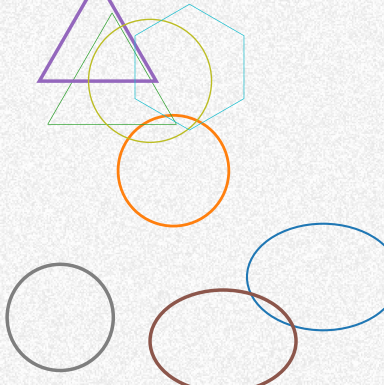[{"shape": "oval", "thickness": 1.5, "radius": 0.99, "center": [0.839, 0.28]}, {"shape": "circle", "thickness": 2, "radius": 0.72, "center": [0.451, 0.557]}, {"shape": "triangle", "thickness": 0.5, "radius": 0.97, "center": [0.291, 0.774]}, {"shape": "triangle", "thickness": 2.5, "radius": 0.88, "center": [0.254, 0.877]}, {"shape": "oval", "thickness": 2.5, "radius": 0.95, "center": [0.579, 0.114]}, {"shape": "circle", "thickness": 2.5, "radius": 0.69, "center": [0.156, 0.176]}, {"shape": "circle", "thickness": 1, "radius": 0.8, "center": [0.39, 0.79]}, {"shape": "hexagon", "thickness": 0.5, "radius": 0.82, "center": [0.492, 0.826]}]